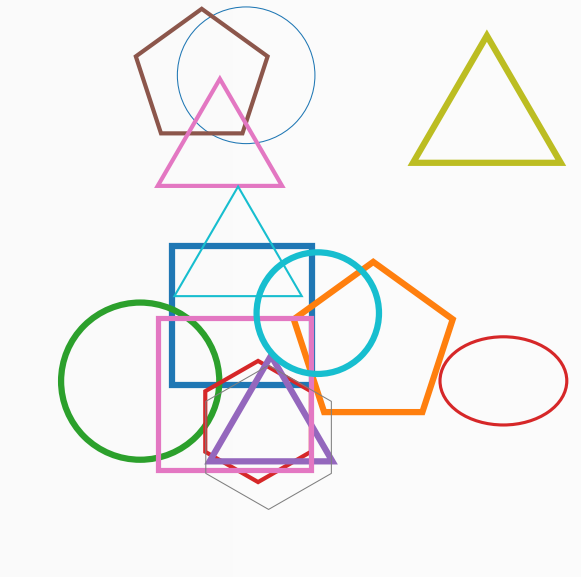[{"shape": "square", "thickness": 3, "radius": 0.6, "center": [0.417, 0.452]}, {"shape": "circle", "thickness": 0.5, "radius": 0.59, "center": [0.423, 0.869]}, {"shape": "pentagon", "thickness": 3, "radius": 0.72, "center": [0.642, 0.402]}, {"shape": "circle", "thickness": 3, "radius": 0.68, "center": [0.241, 0.339]}, {"shape": "oval", "thickness": 1.5, "radius": 0.55, "center": [0.866, 0.34]}, {"shape": "hexagon", "thickness": 2, "radius": 0.52, "center": [0.444, 0.269]}, {"shape": "triangle", "thickness": 3, "radius": 0.61, "center": [0.466, 0.261]}, {"shape": "pentagon", "thickness": 2, "radius": 0.6, "center": [0.347, 0.865]}, {"shape": "square", "thickness": 2.5, "radius": 0.66, "center": [0.403, 0.317]}, {"shape": "triangle", "thickness": 2, "radius": 0.62, "center": [0.378, 0.739]}, {"shape": "hexagon", "thickness": 0.5, "radius": 0.62, "center": [0.462, 0.242]}, {"shape": "triangle", "thickness": 3, "radius": 0.73, "center": [0.838, 0.791]}, {"shape": "triangle", "thickness": 1, "radius": 0.63, "center": [0.41, 0.55]}, {"shape": "circle", "thickness": 3, "radius": 0.53, "center": [0.547, 0.457]}]